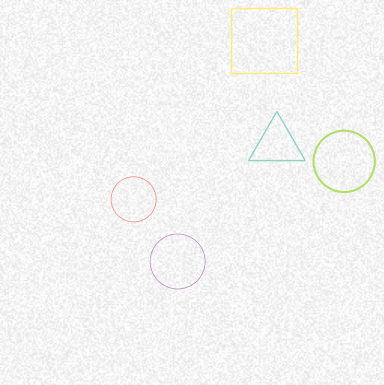[{"shape": "triangle", "thickness": 1, "radius": 0.43, "center": [0.719, 0.626]}, {"shape": "circle", "thickness": 0.5, "radius": 0.29, "center": [0.347, 0.482]}, {"shape": "circle", "thickness": 1.5, "radius": 0.4, "center": [0.894, 0.581]}, {"shape": "circle", "thickness": 0.5, "radius": 0.36, "center": [0.461, 0.321]}, {"shape": "square", "thickness": 1, "radius": 0.43, "center": [0.687, 0.895]}]